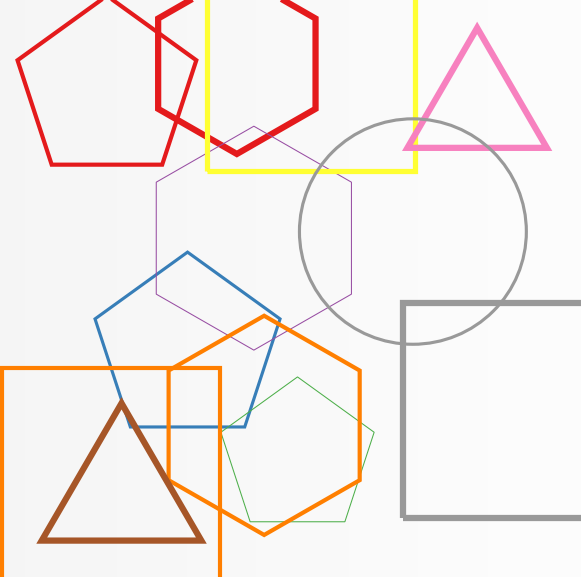[{"shape": "pentagon", "thickness": 2, "radius": 0.81, "center": [0.184, 0.845]}, {"shape": "hexagon", "thickness": 3, "radius": 0.78, "center": [0.407, 0.889]}, {"shape": "pentagon", "thickness": 1.5, "radius": 0.84, "center": [0.323, 0.395]}, {"shape": "pentagon", "thickness": 0.5, "radius": 0.69, "center": [0.512, 0.208]}, {"shape": "hexagon", "thickness": 0.5, "radius": 0.97, "center": [0.437, 0.587]}, {"shape": "hexagon", "thickness": 2, "radius": 0.95, "center": [0.454, 0.263]}, {"shape": "square", "thickness": 2, "radius": 0.94, "center": [0.191, 0.174]}, {"shape": "square", "thickness": 2.5, "radius": 0.89, "center": [0.535, 0.882]}, {"shape": "triangle", "thickness": 3, "radius": 0.79, "center": [0.209, 0.142]}, {"shape": "triangle", "thickness": 3, "radius": 0.69, "center": [0.821, 0.812]}, {"shape": "circle", "thickness": 1.5, "radius": 0.98, "center": [0.71, 0.598]}, {"shape": "square", "thickness": 3, "radius": 0.93, "center": [0.88, 0.289]}]